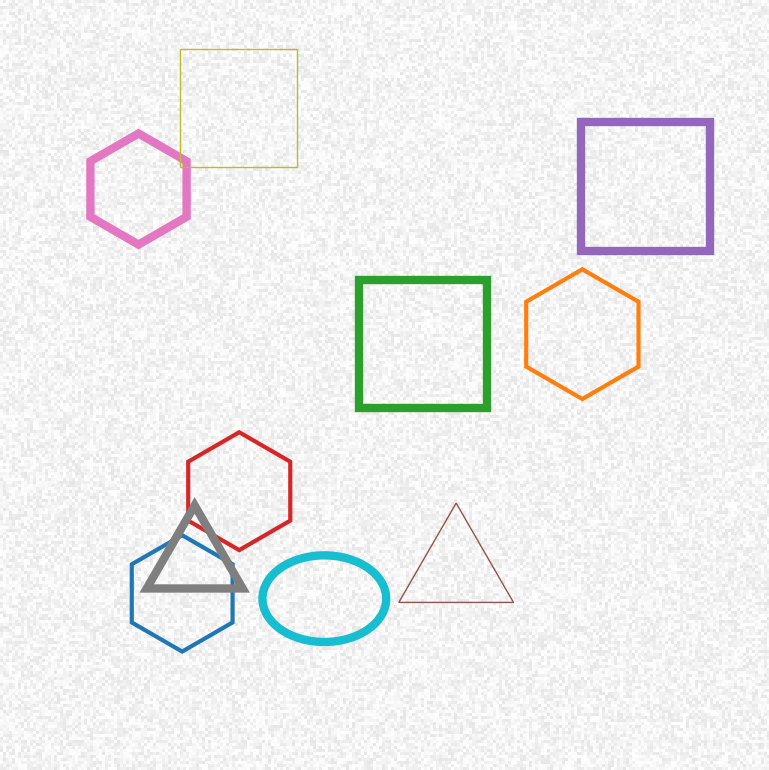[{"shape": "hexagon", "thickness": 1.5, "radius": 0.38, "center": [0.237, 0.229]}, {"shape": "hexagon", "thickness": 1.5, "radius": 0.42, "center": [0.756, 0.566]}, {"shape": "square", "thickness": 3, "radius": 0.42, "center": [0.55, 0.553]}, {"shape": "hexagon", "thickness": 1.5, "radius": 0.38, "center": [0.311, 0.362]}, {"shape": "square", "thickness": 3, "radius": 0.42, "center": [0.838, 0.758]}, {"shape": "triangle", "thickness": 0.5, "radius": 0.43, "center": [0.592, 0.261]}, {"shape": "hexagon", "thickness": 3, "radius": 0.36, "center": [0.18, 0.755]}, {"shape": "triangle", "thickness": 3, "radius": 0.36, "center": [0.253, 0.272]}, {"shape": "square", "thickness": 0.5, "radius": 0.38, "center": [0.31, 0.86]}, {"shape": "oval", "thickness": 3, "radius": 0.4, "center": [0.421, 0.223]}]